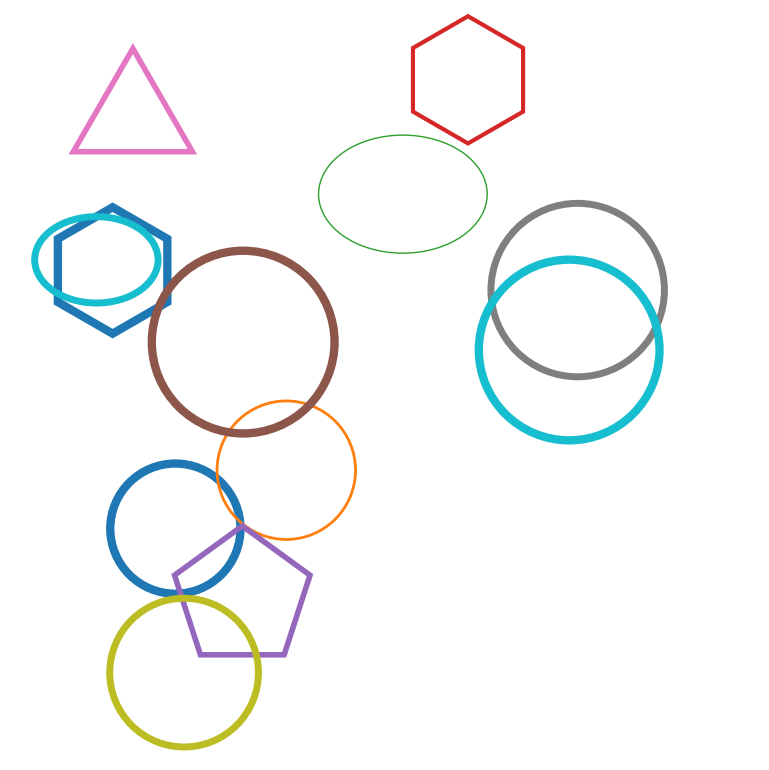[{"shape": "circle", "thickness": 3, "radius": 0.42, "center": [0.228, 0.313]}, {"shape": "hexagon", "thickness": 3, "radius": 0.41, "center": [0.146, 0.649]}, {"shape": "circle", "thickness": 1, "radius": 0.45, "center": [0.372, 0.389]}, {"shape": "oval", "thickness": 0.5, "radius": 0.55, "center": [0.523, 0.748]}, {"shape": "hexagon", "thickness": 1.5, "radius": 0.41, "center": [0.608, 0.896]}, {"shape": "pentagon", "thickness": 2, "radius": 0.46, "center": [0.315, 0.224]}, {"shape": "circle", "thickness": 3, "radius": 0.59, "center": [0.316, 0.556]}, {"shape": "triangle", "thickness": 2, "radius": 0.45, "center": [0.173, 0.848]}, {"shape": "circle", "thickness": 2.5, "radius": 0.56, "center": [0.75, 0.623]}, {"shape": "circle", "thickness": 2.5, "radius": 0.48, "center": [0.239, 0.126]}, {"shape": "oval", "thickness": 2.5, "radius": 0.4, "center": [0.125, 0.663]}, {"shape": "circle", "thickness": 3, "radius": 0.59, "center": [0.739, 0.545]}]